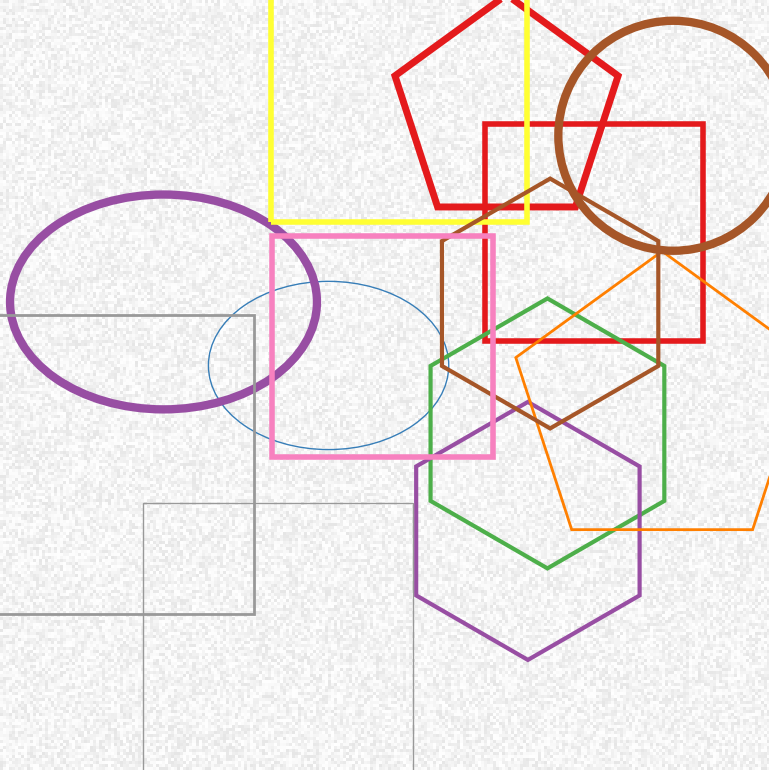[{"shape": "pentagon", "thickness": 2.5, "radius": 0.76, "center": [0.658, 0.854]}, {"shape": "square", "thickness": 2, "radius": 0.71, "center": [0.771, 0.698]}, {"shape": "oval", "thickness": 0.5, "radius": 0.78, "center": [0.427, 0.525]}, {"shape": "hexagon", "thickness": 1.5, "radius": 0.88, "center": [0.711, 0.437]}, {"shape": "oval", "thickness": 3, "radius": 1.0, "center": [0.212, 0.608]}, {"shape": "hexagon", "thickness": 1.5, "radius": 0.84, "center": [0.686, 0.31]}, {"shape": "pentagon", "thickness": 1, "radius": 1.0, "center": [0.86, 0.474]}, {"shape": "square", "thickness": 2, "radius": 0.83, "center": [0.518, 0.879]}, {"shape": "circle", "thickness": 3, "radius": 0.75, "center": [0.874, 0.824]}, {"shape": "hexagon", "thickness": 1.5, "radius": 0.81, "center": [0.714, 0.606]}, {"shape": "square", "thickness": 2, "radius": 0.72, "center": [0.497, 0.55]}, {"shape": "square", "thickness": 0.5, "radius": 0.88, "center": [0.361, 0.172]}, {"shape": "square", "thickness": 1, "radius": 0.97, "center": [0.136, 0.397]}]